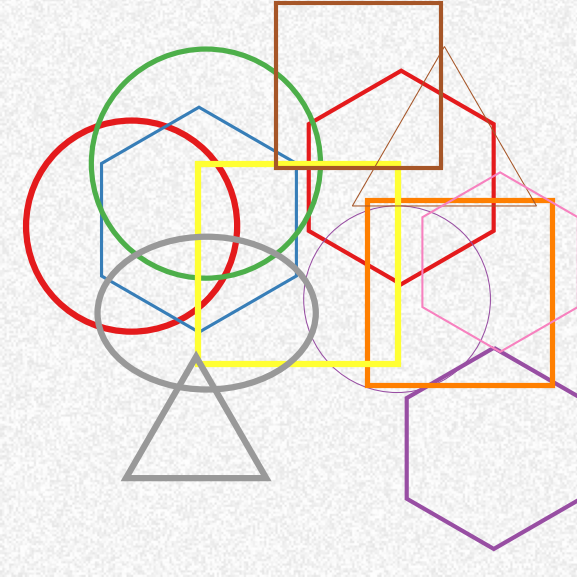[{"shape": "hexagon", "thickness": 2, "radius": 0.92, "center": [0.695, 0.692]}, {"shape": "circle", "thickness": 3, "radius": 0.91, "center": [0.228, 0.608]}, {"shape": "hexagon", "thickness": 1.5, "radius": 0.97, "center": [0.345, 0.619]}, {"shape": "circle", "thickness": 2.5, "radius": 0.99, "center": [0.357, 0.716]}, {"shape": "hexagon", "thickness": 2, "radius": 0.87, "center": [0.855, 0.223]}, {"shape": "circle", "thickness": 0.5, "radius": 0.81, "center": [0.688, 0.481]}, {"shape": "square", "thickness": 2.5, "radius": 0.8, "center": [0.795, 0.493]}, {"shape": "square", "thickness": 3, "radius": 0.87, "center": [0.516, 0.542]}, {"shape": "square", "thickness": 2, "radius": 0.71, "center": [0.622, 0.851]}, {"shape": "triangle", "thickness": 0.5, "radius": 0.92, "center": [0.77, 0.735]}, {"shape": "hexagon", "thickness": 1, "radius": 0.78, "center": [0.866, 0.545]}, {"shape": "oval", "thickness": 3, "radius": 0.94, "center": [0.358, 0.457]}, {"shape": "triangle", "thickness": 3, "radius": 0.7, "center": [0.34, 0.241]}]